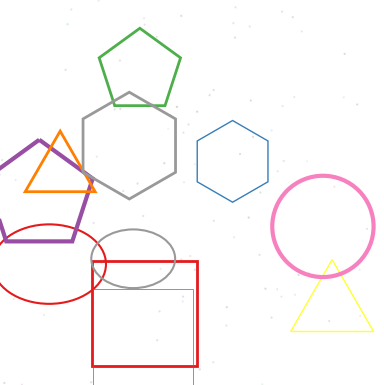[{"shape": "oval", "thickness": 1.5, "radius": 0.74, "center": [0.128, 0.314]}, {"shape": "square", "thickness": 2, "radius": 0.68, "center": [0.376, 0.185]}, {"shape": "hexagon", "thickness": 1, "radius": 0.53, "center": [0.604, 0.581]}, {"shape": "pentagon", "thickness": 2, "radius": 0.56, "center": [0.363, 0.815]}, {"shape": "pentagon", "thickness": 3, "radius": 0.73, "center": [0.102, 0.491]}, {"shape": "triangle", "thickness": 2, "radius": 0.52, "center": [0.156, 0.555]}, {"shape": "triangle", "thickness": 1, "radius": 0.62, "center": [0.863, 0.201]}, {"shape": "square", "thickness": 0.5, "radius": 0.65, "center": [0.371, 0.12]}, {"shape": "circle", "thickness": 3, "radius": 0.66, "center": [0.839, 0.412]}, {"shape": "oval", "thickness": 1.5, "radius": 0.54, "center": [0.346, 0.328]}, {"shape": "hexagon", "thickness": 2, "radius": 0.69, "center": [0.336, 0.622]}]